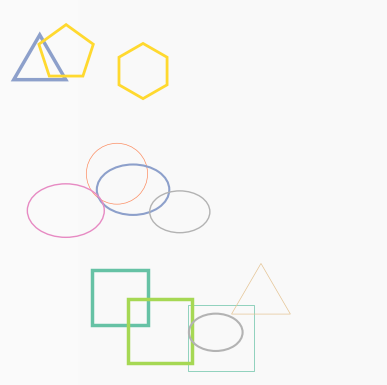[{"shape": "square", "thickness": 2.5, "radius": 0.36, "center": [0.309, 0.228]}, {"shape": "square", "thickness": 0.5, "radius": 0.43, "center": [0.57, 0.122]}, {"shape": "circle", "thickness": 0.5, "radius": 0.4, "center": [0.302, 0.549]}, {"shape": "triangle", "thickness": 2.5, "radius": 0.39, "center": [0.103, 0.832]}, {"shape": "oval", "thickness": 1.5, "radius": 0.47, "center": [0.343, 0.507]}, {"shape": "oval", "thickness": 1, "radius": 0.5, "center": [0.17, 0.453]}, {"shape": "square", "thickness": 2.5, "radius": 0.41, "center": [0.414, 0.141]}, {"shape": "hexagon", "thickness": 2, "radius": 0.36, "center": [0.369, 0.815]}, {"shape": "pentagon", "thickness": 2, "radius": 0.37, "center": [0.171, 0.862]}, {"shape": "triangle", "thickness": 0.5, "radius": 0.44, "center": [0.673, 0.228]}, {"shape": "oval", "thickness": 1.5, "radius": 0.35, "center": [0.557, 0.137]}, {"shape": "oval", "thickness": 1, "radius": 0.39, "center": [0.464, 0.45]}]